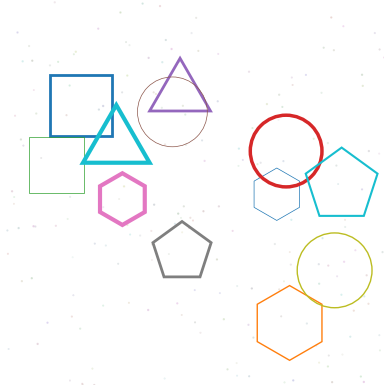[{"shape": "square", "thickness": 2, "radius": 0.4, "center": [0.21, 0.726]}, {"shape": "hexagon", "thickness": 0.5, "radius": 0.34, "center": [0.719, 0.495]}, {"shape": "hexagon", "thickness": 1, "radius": 0.49, "center": [0.752, 0.161]}, {"shape": "square", "thickness": 0.5, "radius": 0.36, "center": [0.146, 0.572]}, {"shape": "circle", "thickness": 2.5, "radius": 0.47, "center": [0.743, 0.608]}, {"shape": "triangle", "thickness": 2, "radius": 0.46, "center": [0.468, 0.757]}, {"shape": "circle", "thickness": 0.5, "radius": 0.45, "center": [0.448, 0.709]}, {"shape": "hexagon", "thickness": 3, "radius": 0.34, "center": [0.318, 0.483]}, {"shape": "pentagon", "thickness": 2, "radius": 0.4, "center": [0.473, 0.345]}, {"shape": "circle", "thickness": 1, "radius": 0.49, "center": [0.869, 0.298]}, {"shape": "pentagon", "thickness": 1.5, "radius": 0.49, "center": [0.887, 0.519]}, {"shape": "triangle", "thickness": 3, "radius": 0.5, "center": [0.302, 0.627]}]